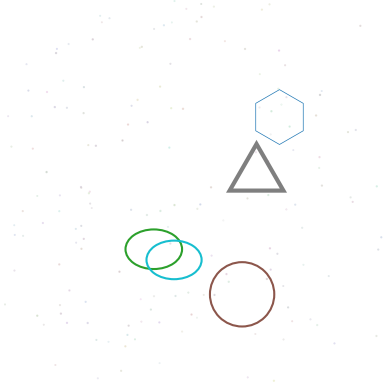[{"shape": "hexagon", "thickness": 0.5, "radius": 0.36, "center": [0.726, 0.696]}, {"shape": "oval", "thickness": 1.5, "radius": 0.37, "center": [0.399, 0.353]}, {"shape": "circle", "thickness": 1.5, "radius": 0.42, "center": [0.629, 0.236]}, {"shape": "triangle", "thickness": 3, "radius": 0.4, "center": [0.666, 0.545]}, {"shape": "oval", "thickness": 1.5, "radius": 0.36, "center": [0.452, 0.325]}]